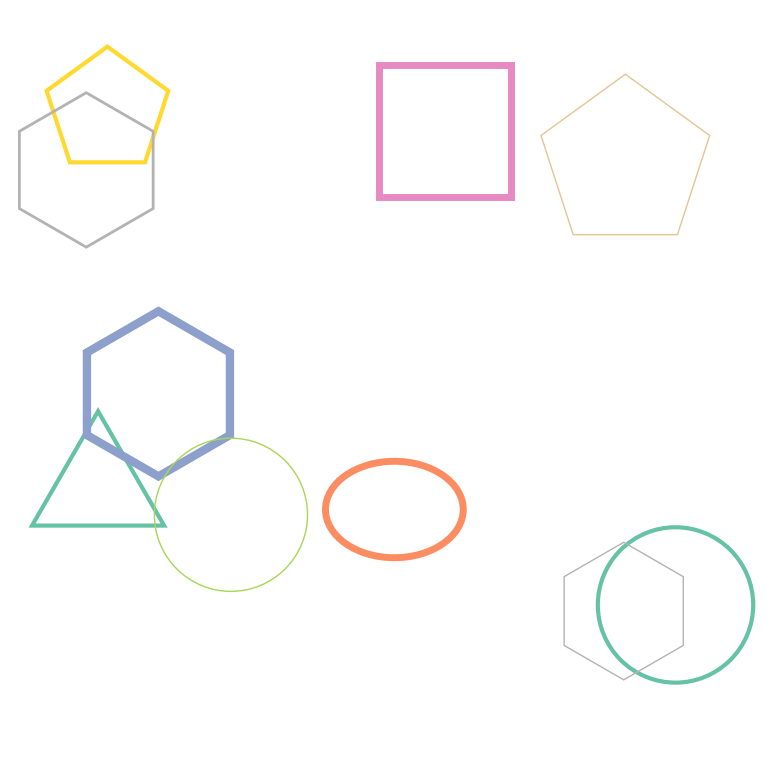[{"shape": "circle", "thickness": 1.5, "radius": 0.5, "center": [0.877, 0.214]}, {"shape": "triangle", "thickness": 1.5, "radius": 0.5, "center": [0.127, 0.367]}, {"shape": "oval", "thickness": 2.5, "radius": 0.45, "center": [0.512, 0.338]}, {"shape": "hexagon", "thickness": 3, "radius": 0.54, "center": [0.206, 0.489]}, {"shape": "square", "thickness": 2.5, "radius": 0.43, "center": [0.578, 0.83]}, {"shape": "circle", "thickness": 0.5, "radius": 0.5, "center": [0.3, 0.331]}, {"shape": "pentagon", "thickness": 1.5, "radius": 0.42, "center": [0.14, 0.856]}, {"shape": "pentagon", "thickness": 0.5, "radius": 0.58, "center": [0.812, 0.788]}, {"shape": "hexagon", "thickness": 0.5, "radius": 0.45, "center": [0.81, 0.206]}, {"shape": "hexagon", "thickness": 1, "radius": 0.5, "center": [0.112, 0.779]}]